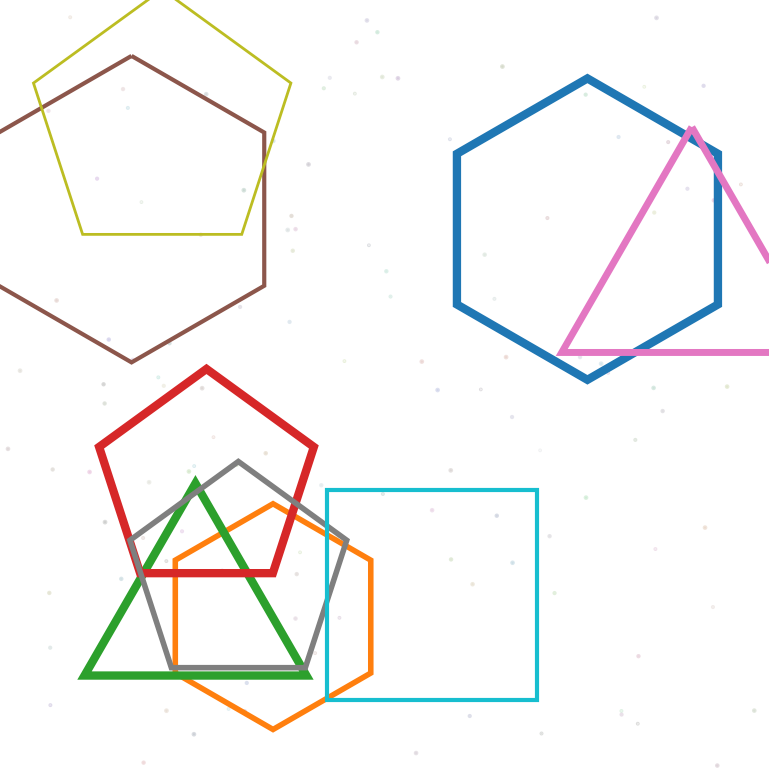[{"shape": "hexagon", "thickness": 3, "radius": 0.98, "center": [0.763, 0.702]}, {"shape": "hexagon", "thickness": 2, "radius": 0.73, "center": [0.355, 0.199]}, {"shape": "triangle", "thickness": 3, "radius": 0.83, "center": [0.254, 0.206]}, {"shape": "pentagon", "thickness": 3, "radius": 0.73, "center": [0.268, 0.374]}, {"shape": "hexagon", "thickness": 1.5, "radius": 1.0, "center": [0.171, 0.728]}, {"shape": "triangle", "thickness": 2.5, "radius": 0.98, "center": [0.899, 0.64]}, {"shape": "pentagon", "thickness": 2, "radius": 0.74, "center": [0.31, 0.253]}, {"shape": "pentagon", "thickness": 1, "radius": 0.88, "center": [0.211, 0.838]}, {"shape": "square", "thickness": 1.5, "radius": 0.68, "center": [0.561, 0.227]}]